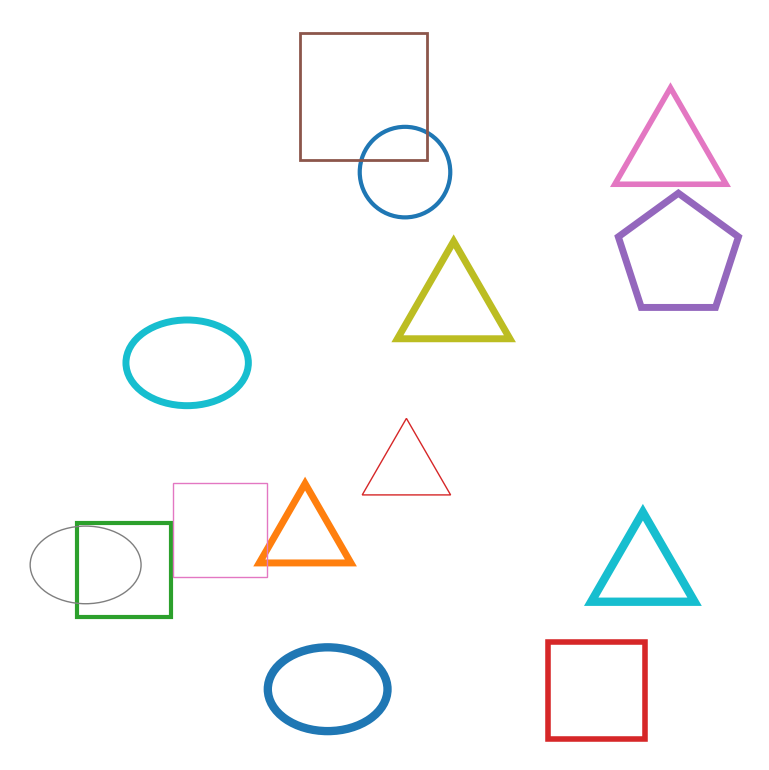[{"shape": "circle", "thickness": 1.5, "radius": 0.29, "center": [0.526, 0.776]}, {"shape": "oval", "thickness": 3, "radius": 0.39, "center": [0.426, 0.105]}, {"shape": "triangle", "thickness": 2.5, "radius": 0.34, "center": [0.396, 0.303]}, {"shape": "square", "thickness": 1.5, "radius": 0.3, "center": [0.161, 0.26]}, {"shape": "square", "thickness": 2, "radius": 0.31, "center": [0.774, 0.103]}, {"shape": "triangle", "thickness": 0.5, "radius": 0.33, "center": [0.528, 0.39]}, {"shape": "pentagon", "thickness": 2.5, "radius": 0.41, "center": [0.881, 0.667]}, {"shape": "square", "thickness": 1, "radius": 0.41, "center": [0.472, 0.875]}, {"shape": "square", "thickness": 0.5, "radius": 0.3, "center": [0.286, 0.311]}, {"shape": "triangle", "thickness": 2, "radius": 0.42, "center": [0.871, 0.802]}, {"shape": "oval", "thickness": 0.5, "radius": 0.36, "center": [0.111, 0.266]}, {"shape": "triangle", "thickness": 2.5, "radius": 0.42, "center": [0.589, 0.602]}, {"shape": "oval", "thickness": 2.5, "radius": 0.4, "center": [0.243, 0.529]}, {"shape": "triangle", "thickness": 3, "radius": 0.39, "center": [0.835, 0.257]}]